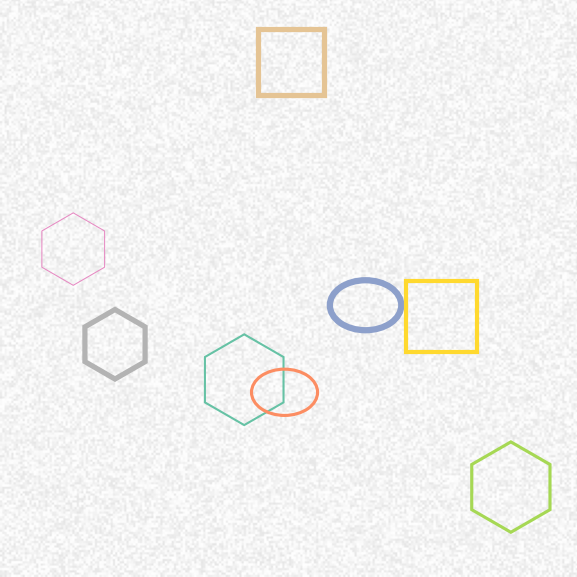[{"shape": "hexagon", "thickness": 1, "radius": 0.39, "center": [0.423, 0.342]}, {"shape": "oval", "thickness": 1.5, "radius": 0.29, "center": [0.493, 0.32]}, {"shape": "oval", "thickness": 3, "radius": 0.31, "center": [0.633, 0.471]}, {"shape": "hexagon", "thickness": 0.5, "radius": 0.31, "center": [0.127, 0.568]}, {"shape": "hexagon", "thickness": 1.5, "radius": 0.39, "center": [0.885, 0.156]}, {"shape": "square", "thickness": 2, "radius": 0.31, "center": [0.764, 0.451]}, {"shape": "square", "thickness": 2.5, "radius": 0.29, "center": [0.504, 0.892]}, {"shape": "hexagon", "thickness": 2.5, "radius": 0.3, "center": [0.199, 0.403]}]